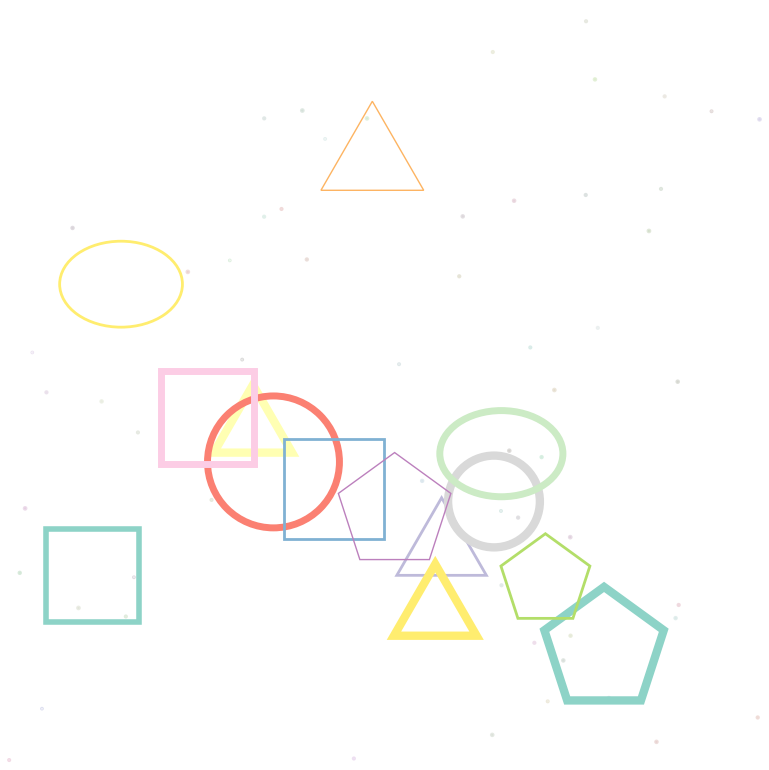[{"shape": "square", "thickness": 2, "radius": 0.3, "center": [0.12, 0.253]}, {"shape": "pentagon", "thickness": 3, "radius": 0.41, "center": [0.784, 0.156]}, {"shape": "triangle", "thickness": 3, "radius": 0.29, "center": [0.329, 0.442]}, {"shape": "triangle", "thickness": 1, "radius": 0.34, "center": [0.574, 0.286]}, {"shape": "circle", "thickness": 2.5, "radius": 0.43, "center": [0.355, 0.4]}, {"shape": "square", "thickness": 1, "radius": 0.33, "center": [0.434, 0.365]}, {"shape": "triangle", "thickness": 0.5, "radius": 0.39, "center": [0.484, 0.791]}, {"shape": "pentagon", "thickness": 1, "radius": 0.3, "center": [0.708, 0.246]}, {"shape": "square", "thickness": 2.5, "radius": 0.3, "center": [0.27, 0.458]}, {"shape": "circle", "thickness": 3, "radius": 0.3, "center": [0.642, 0.349]}, {"shape": "pentagon", "thickness": 0.5, "radius": 0.38, "center": [0.512, 0.335]}, {"shape": "oval", "thickness": 2.5, "radius": 0.4, "center": [0.651, 0.411]}, {"shape": "triangle", "thickness": 3, "radius": 0.31, "center": [0.565, 0.205]}, {"shape": "oval", "thickness": 1, "radius": 0.4, "center": [0.157, 0.631]}]